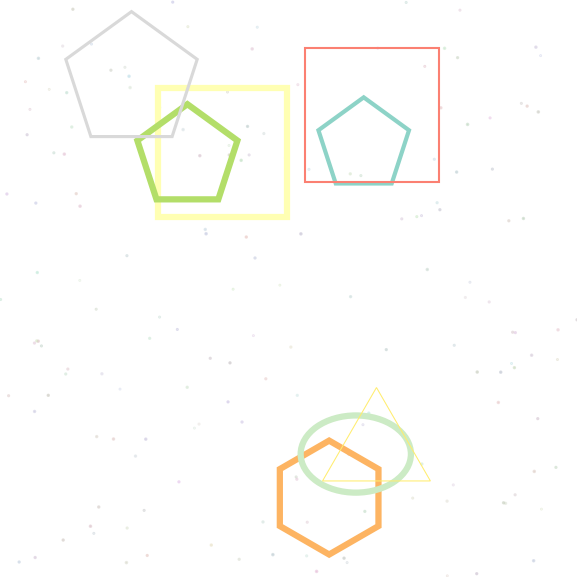[{"shape": "pentagon", "thickness": 2, "radius": 0.41, "center": [0.63, 0.748]}, {"shape": "square", "thickness": 3, "radius": 0.56, "center": [0.386, 0.735]}, {"shape": "square", "thickness": 1, "radius": 0.58, "center": [0.644, 0.8]}, {"shape": "hexagon", "thickness": 3, "radius": 0.49, "center": [0.57, 0.138]}, {"shape": "pentagon", "thickness": 3, "radius": 0.46, "center": [0.324, 0.728]}, {"shape": "pentagon", "thickness": 1.5, "radius": 0.6, "center": [0.228, 0.859]}, {"shape": "oval", "thickness": 3, "radius": 0.48, "center": [0.616, 0.213]}, {"shape": "triangle", "thickness": 0.5, "radius": 0.54, "center": [0.652, 0.22]}]